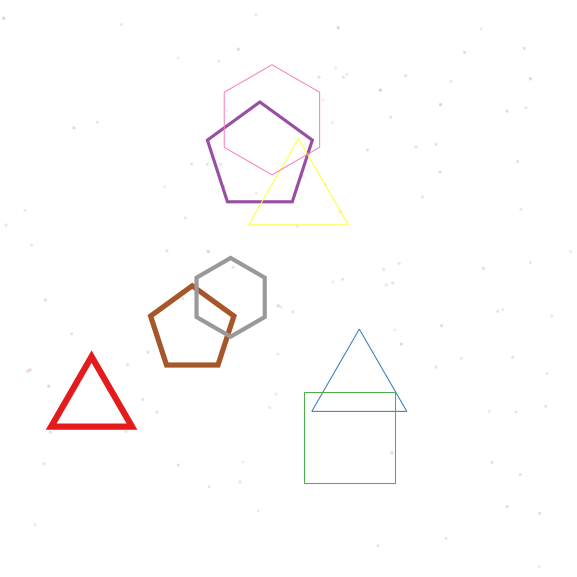[{"shape": "triangle", "thickness": 3, "radius": 0.4, "center": [0.159, 0.301]}, {"shape": "triangle", "thickness": 0.5, "radius": 0.47, "center": [0.622, 0.334]}, {"shape": "square", "thickness": 0.5, "radius": 0.39, "center": [0.606, 0.241]}, {"shape": "pentagon", "thickness": 1.5, "radius": 0.48, "center": [0.45, 0.727]}, {"shape": "triangle", "thickness": 0.5, "radius": 0.5, "center": [0.517, 0.66]}, {"shape": "pentagon", "thickness": 2.5, "radius": 0.38, "center": [0.333, 0.428]}, {"shape": "hexagon", "thickness": 0.5, "radius": 0.48, "center": [0.471, 0.792]}, {"shape": "hexagon", "thickness": 2, "radius": 0.34, "center": [0.399, 0.484]}]